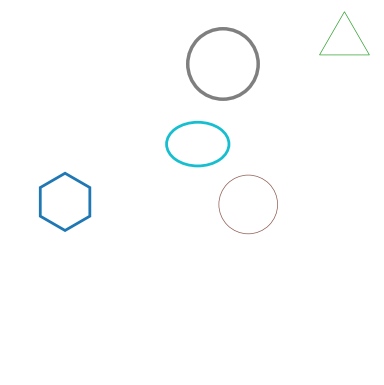[{"shape": "hexagon", "thickness": 2, "radius": 0.37, "center": [0.169, 0.476]}, {"shape": "triangle", "thickness": 0.5, "radius": 0.37, "center": [0.895, 0.895]}, {"shape": "circle", "thickness": 0.5, "radius": 0.38, "center": [0.645, 0.469]}, {"shape": "circle", "thickness": 2.5, "radius": 0.46, "center": [0.579, 0.834]}, {"shape": "oval", "thickness": 2, "radius": 0.41, "center": [0.514, 0.626]}]